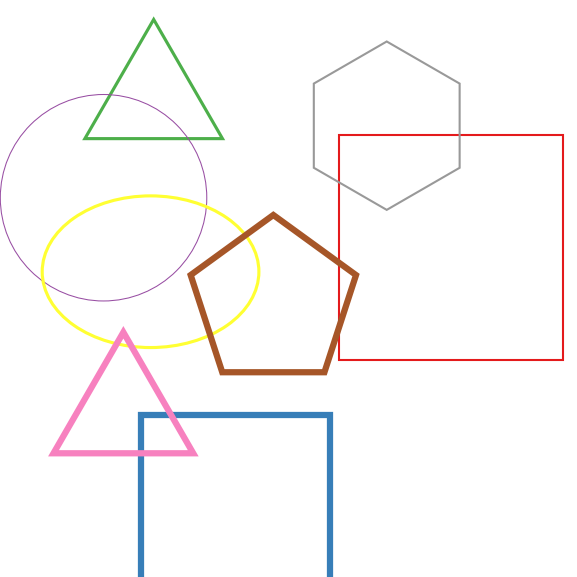[{"shape": "square", "thickness": 1, "radius": 0.97, "center": [0.781, 0.571]}, {"shape": "square", "thickness": 3, "radius": 0.82, "center": [0.408, 0.117]}, {"shape": "triangle", "thickness": 1.5, "radius": 0.69, "center": [0.266, 0.828]}, {"shape": "circle", "thickness": 0.5, "radius": 0.89, "center": [0.179, 0.657]}, {"shape": "oval", "thickness": 1.5, "radius": 0.94, "center": [0.261, 0.529]}, {"shape": "pentagon", "thickness": 3, "radius": 0.75, "center": [0.473, 0.476]}, {"shape": "triangle", "thickness": 3, "radius": 0.7, "center": [0.214, 0.284]}, {"shape": "hexagon", "thickness": 1, "radius": 0.73, "center": [0.67, 0.781]}]